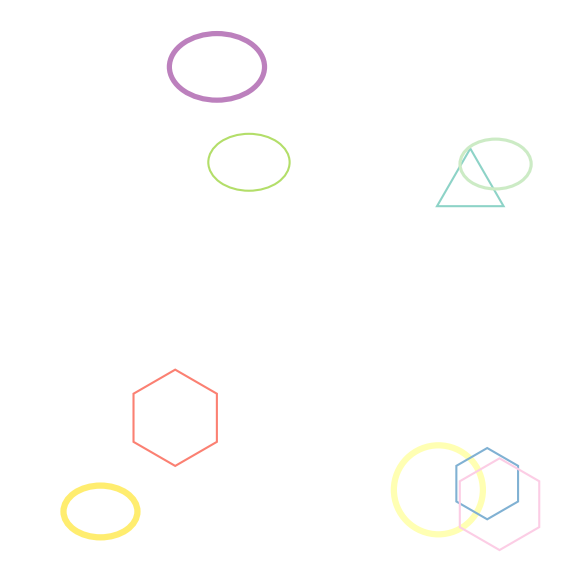[{"shape": "triangle", "thickness": 1, "radius": 0.33, "center": [0.814, 0.675]}, {"shape": "circle", "thickness": 3, "radius": 0.39, "center": [0.759, 0.151]}, {"shape": "hexagon", "thickness": 1, "radius": 0.42, "center": [0.303, 0.276]}, {"shape": "hexagon", "thickness": 1, "radius": 0.31, "center": [0.844, 0.162]}, {"shape": "oval", "thickness": 1, "radius": 0.35, "center": [0.431, 0.718]}, {"shape": "hexagon", "thickness": 1, "radius": 0.4, "center": [0.865, 0.126]}, {"shape": "oval", "thickness": 2.5, "radius": 0.41, "center": [0.376, 0.883]}, {"shape": "oval", "thickness": 1.5, "radius": 0.31, "center": [0.858, 0.715]}, {"shape": "oval", "thickness": 3, "radius": 0.32, "center": [0.174, 0.113]}]